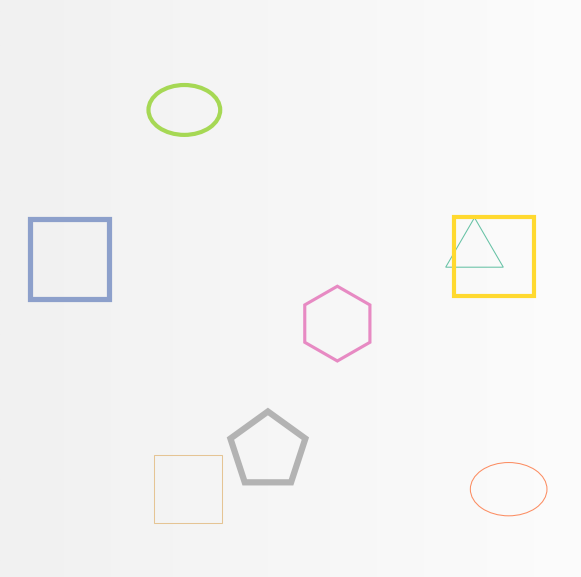[{"shape": "triangle", "thickness": 0.5, "radius": 0.29, "center": [0.816, 0.565]}, {"shape": "oval", "thickness": 0.5, "radius": 0.33, "center": [0.875, 0.152]}, {"shape": "square", "thickness": 2.5, "radius": 0.34, "center": [0.12, 0.55]}, {"shape": "hexagon", "thickness": 1.5, "radius": 0.32, "center": [0.58, 0.439]}, {"shape": "oval", "thickness": 2, "radius": 0.31, "center": [0.317, 0.809]}, {"shape": "square", "thickness": 2, "radius": 0.34, "center": [0.85, 0.555]}, {"shape": "square", "thickness": 0.5, "radius": 0.29, "center": [0.324, 0.152]}, {"shape": "pentagon", "thickness": 3, "radius": 0.34, "center": [0.461, 0.219]}]